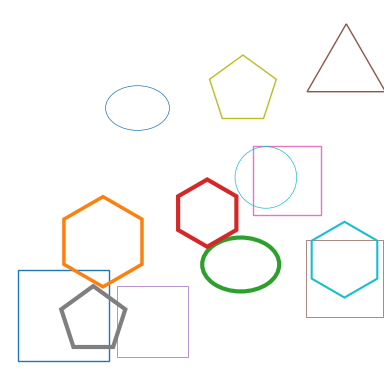[{"shape": "square", "thickness": 1, "radius": 0.59, "center": [0.165, 0.181]}, {"shape": "oval", "thickness": 0.5, "radius": 0.41, "center": [0.357, 0.719]}, {"shape": "hexagon", "thickness": 2.5, "radius": 0.59, "center": [0.267, 0.372]}, {"shape": "oval", "thickness": 3, "radius": 0.5, "center": [0.625, 0.313]}, {"shape": "hexagon", "thickness": 3, "radius": 0.44, "center": [0.538, 0.446]}, {"shape": "square", "thickness": 0.5, "radius": 0.46, "center": [0.397, 0.164]}, {"shape": "square", "thickness": 0.5, "radius": 0.5, "center": [0.894, 0.277]}, {"shape": "triangle", "thickness": 1, "radius": 0.59, "center": [0.899, 0.821]}, {"shape": "square", "thickness": 1, "radius": 0.44, "center": [0.746, 0.531]}, {"shape": "pentagon", "thickness": 3, "radius": 0.44, "center": [0.242, 0.169]}, {"shape": "pentagon", "thickness": 1, "radius": 0.46, "center": [0.631, 0.766]}, {"shape": "hexagon", "thickness": 1.5, "radius": 0.49, "center": [0.895, 0.326]}, {"shape": "circle", "thickness": 0.5, "radius": 0.4, "center": [0.691, 0.539]}]